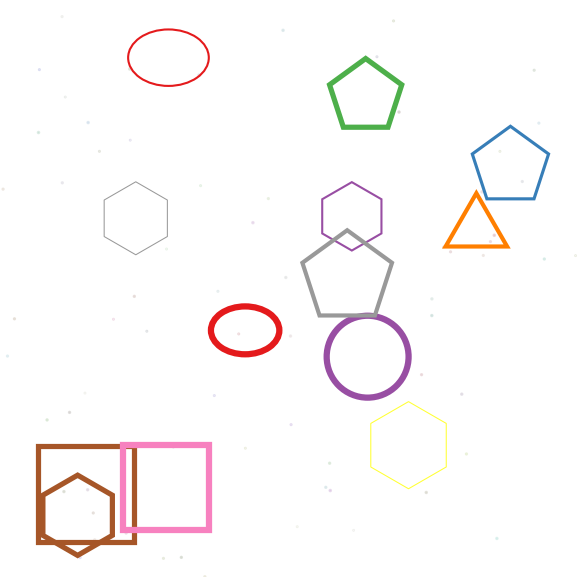[{"shape": "oval", "thickness": 3, "radius": 0.3, "center": [0.424, 0.427]}, {"shape": "oval", "thickness": 1, "radius": 0.35, "center": [0.292, 0.899]}, {"shape": "pentagon", "thickness": 1.5, "radius": 0.35, "center": [0.884, 0.711]}, {"shape": "pentagon", "thickness": 2.5, "radius": 0.33, "center": [0.633, 0.832]}, {"shape": "hexagon", "thickness": 1, "radius": 0.3, "center": [0.609, 0.625]}, {"shape": "circle", "thickness": 3, "radius": 0.35, "center": [0.637, 0.382]}, {"shape": "triangle", "thickness": 2, "radius": 0.31, "center": [0.825, 0.603]}, {"shape": "hexagon", "thickness": 0.5, "radius": 0.38, "center": [0.707, 0.228]}, {"shape": "square", "thickness": 2.5, "radius": 0.42, "center": [0.149, 0.143]}, {"shape": "hexagon", "thickness": 2.5, "radius": 0.35, "center": [0.134, 0.107]}, {"shape": "square", "thickness": 3, "radius": 0.37, "center": [0.287, 0.155]}, {"shape": "hexagon", "thickness": 0.5, "radius": 0.32, "center": [0.235, 0.621]}, {"shape": "pentagon", "thickness": 2, "radius": 0.41, "center": [0.601, 0.519]}]